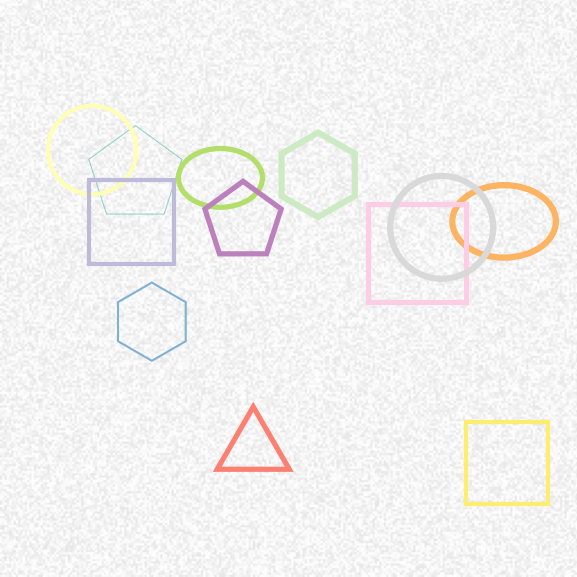[{"shape": "pentagon", "thickness": 0.5, "radius": 0.42, "center": [0.234, 0.697]}, {"shape": "circle", "thickness": 2, "radius": 0.38, "center": [0.16, 0.739]}, {"shape": "square", "thickness": 2, "radius": 0.37, "center": [0.228, 0.615]}, {"shape": "triangle", "thickness": 2.5, "radius": 0.36, "center": [0.439, 0.223]}, {"shape": "hexagon", "thickness": 1, "radius": 0.34, "center": [0.263, 0.442]}, {"shape": "oval", "thickness": 3, "radius": 0.45, "center": [0.873, 0.616]}, {"shape": "oval", "thickness": 2.5, "radius": 0.36, "center": [0.382, 0.691]}, {"shape": "square", "thickness": 2.5, "radius": 0.42, "center": [0.722, 0.561]}, {"shape": "circle", "thickness": 3, "radius": 0.45, "center": [0.765, 0.605]}, {"shape": "pentagon", "thickness": 2.5, "radius": 0.35, "center": [0.421, 0.616]}, {"shape": "hexagon", "thickness": 3, "radius": 0.37, "center": [0.551, 0.696]}, {"shape": "square", "thickness": 2, "radius": 0.35, "center": [0.878, 0.198]}]